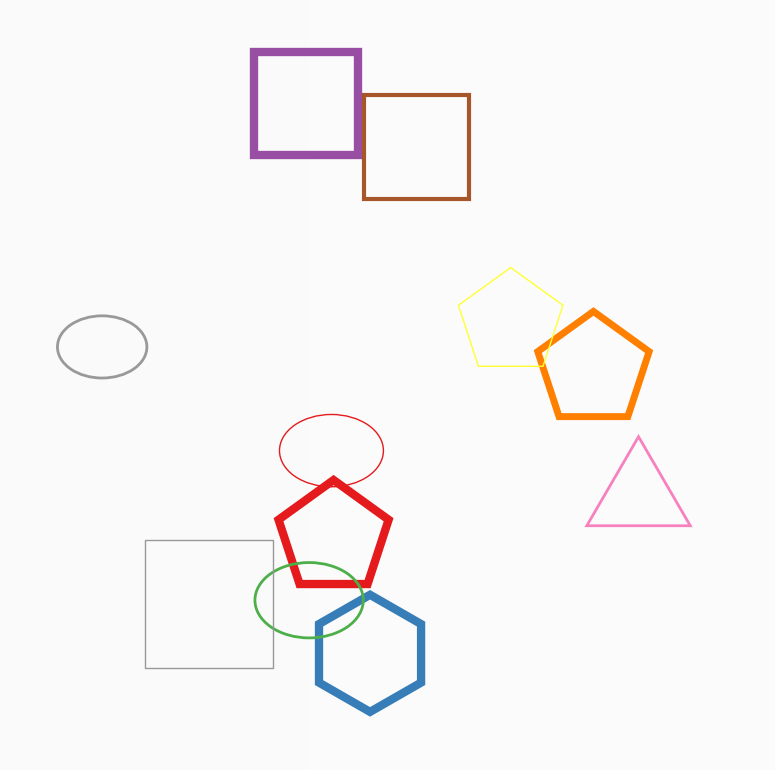[{"shape": "oval", "thickness": 0.5, "radius": 0.34, "center": [0.428, 0.415]}, {"shape": "pentagon", "thickness": 3, "radius": 0.37, "center": [0.43, 0.302]}, {"shape": "hexagon", "thickness": 3, "radius": 0.38, "center": [0.477, 0.152]}, {"shape": "oval", "thickness": 1, "radius": 0.35, "center": [0.399, 0.22]}, {"shape": "square", "thickness": 3, "radius": 0.33, "center": [0.395, 0.866]}, {"shape": "pentagon", "thickness": 2.5, "radius": 0.38, "center": [0.766, 0.52]}, {"shape": "pentagon", "thickness": 0.5, "radius": 0.35, "center": [0.659, 0.582]}, {"shape": "square", "thickness": 1.5, "radius": 0.34, "center": [0.537, 0.809]}, {"shape": "triangle", "thickness": 1, "radius": 0.39, "center": [0.824, 0.356]}, {"shape": "square", "thickness": 0.5, "radius": 0.42, "center": [0.27, 0.216]}, {"shape": "oval", "thickness": 1, "radius": 0.29, "center": [0.132, 0.549]}]